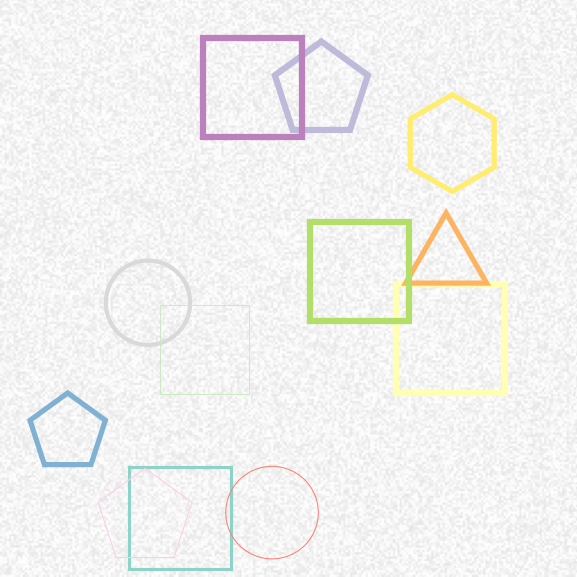[{"shape": "square", "thickness": 1.5, "radius": 0.44, "center": [0.311, 0.102]}, {"shape": "square", "thickness": 3, "radius": 0.48, "center": [0.78, 0.413]}, {"shape": "pentagon", "thickness": 3, "radius": 0.42, "center": [0.556, 0.843]}, {"shape": "circle", "thickness": 0.5, "radius": 0.4, "center": [0.471, 0.112]}, {"shape": "pentagon", "thickness": 2.5, "radius": 0.34, "center": [0.117, 0.25]}, {"shape": "triangle", "thickness": 2.5, "radius": 0.4, "center": [0.772, 0.549]}, {"shape": "square", "thickness": 3, "radius": 0.43, "center": [0.622, 0.53]}, {"shape": "pentagon", "thickness": 0.5, "radius": 0.43, "center": [0.251, 0.103]}, {"shape": "circle", "thickness": 2, "radius": 0.37, "center": [0.256, 0.475]}, {"shape": "square", "thickness": 3, "radius": 0.43, "center": [0.438, 0.848]}, {"shape": "square", "thickness": 0.5, "radius": 0.39, "center": [0.354, 0.394]}, {"shape": "hexagon", "thickness": 2.5, "radius": 0.42, "center": [0.783, 0.751]}]